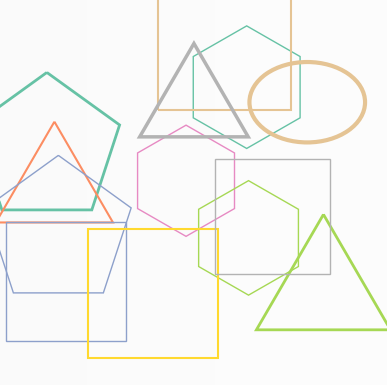[{"shape": "hexagon", "thickness": 1, "radius": 0.8, "center": [0.637, 0.774]}, {"shape": "pentagon", "thickness": 2, "radius": 0.99, "center": [0.121, 0.614]}, {"shape": "triangle", "thickness": 1.5, "radius": 0.87, "center": [0.14, 0.509]}, {"shape": "square", "thickness": 1, "radius": 0.77, "center": [0.17, 0.268]}, {"shape": "pentagon", "thickness": 1, "radius": 0.99, "center": [0.151, 0.399]}, {"shape": "hexagon", "thickness": 1, "radius": 0.72, "center": [0.48, 0.53]}, {"shape": "hexagon", "thickness": 1, "radius": 0.74, "center": [0.641, 0.382]}, {"shape": "triangle", "thickness": 2, "radius": 1.0, "center": [0.835, 0.243]}, {"shape": "square", "thickness": 1.5, "radius": 0.83, "center": [0.395, 0.238]}, {"shape": "square", "thickness": 1.5, "radius": 0.86, "center": [0.579, 0.887]}, {"shape": "oval", "thickness": 3, "radius": 0.75, "center": [0.793, 0.734]}, {"shape": "triangle", "thickness": 2.5, "radius": 0.81, "center": [0.501, 0.725]}, {"shape": "square", "thickness": 1, "radius": 0.74, "center": [0.703, 0.438]}]